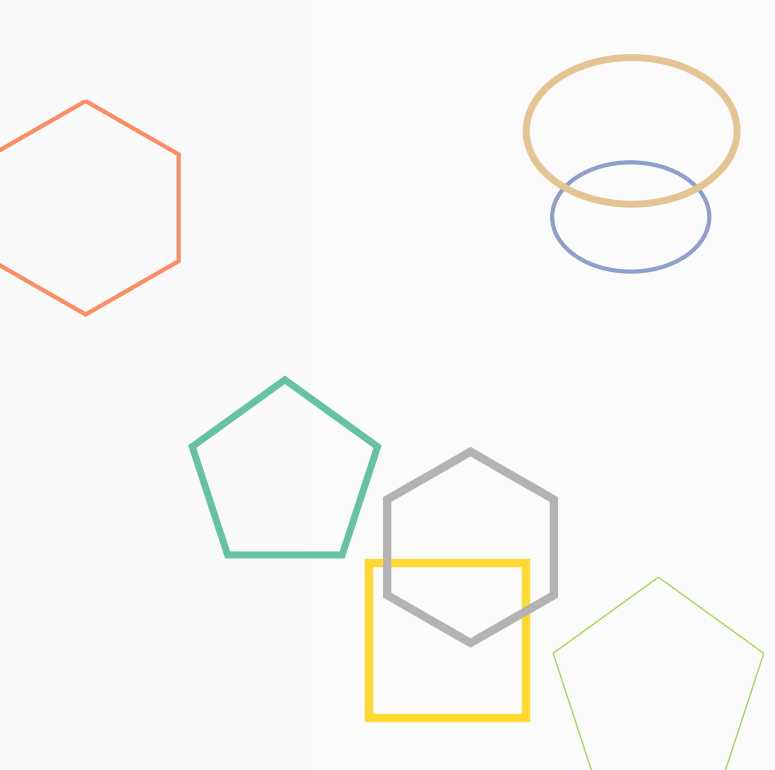[{"shape": "pentagon", "thickness": 2.5, "radius": 0.63, "center": [0.368, 0.381]}, {"shape": "hexagon", "thickness": 1.5, "radius": 0.69, "center": [0.11, 0.73]}, {"shape": "oval", "thickness": 1.5, "radius": 0.51, "center": [0.814, 0.718]}, {"shape": "pentagon", "thickness": 0.5, "radius": 0.71, "center": [0.85, 0.107]}, {"shape": "square", "thickness": 3, "radius": 0.5, "center": [0.577, 0.168]}, {"shape": "oval", "thickness": 2.5, "radius": 0.68, "center": [0.815, 0.83]}, {"shape": "hexagon", "thickness": 3, "radius": 0.62, "center": [0.607, 0.289]}]